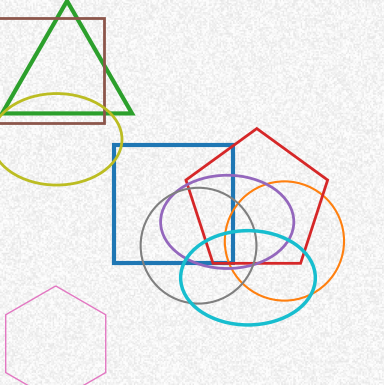[{"shape": "square", "thickness": 3, "radius": 0.77, "center": [0.452, 0.47]}, {"shape": "circle", "thickness": 1.5, "radius": 0.77, "center": [0.739, 0.374]}, {"shape": "triangle", "thickness": 3, "radius": 0.97, "center": [0.174, 0.803]}, {"shape": "pentagon", "thickness": 2, "radius": 0.97, "center": [0.667, 0.473]}, {"shape": "oval", "thickness": 2, "radius": 0.87, "center": [0.59, 0.424]}, {"shape": "square", "thickness": 2, "radius": 0.68, "center": [0.132, 0.817]}, {"shape": "hexagon", "thickness": 1, "radius": 0.75, "center": [0.145, 0.107]}, {"shape": "circle", "thickness": 1.5, "radius": 0.75, "center": [0.516, 0.362]}, {"shape": "oval", "thickness": 2, "radius": 0.85, "center": [0.147, 0.638]}, {"shape": "oval", "thickness": 2.5, "radius": 0.87, "center": [0.644, 0.278]}]